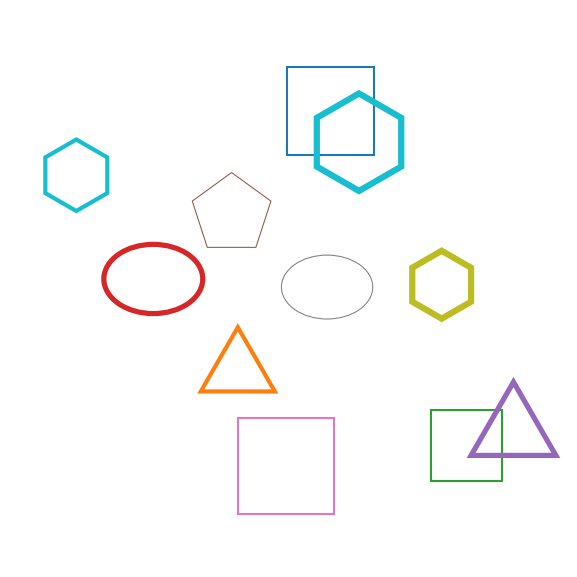[{"shape": "square", "thickness": 1, "radius": 0.38, "center": [0.572, 0.807]}, {"shape": "triangle", "thickness": 2, "radius": 0.37, "center": [0.412, 0.358]}, {"shape": "square", "thickness": 1, "radius": 0.31, "center": [0.808, 0.228]}, {"shape": "oval", "thickness": 2.5, "radius": 0.43, "center": [0.265, 0.516]}, {"shape": "triangle", "thickness": 2.5, "radius": 0.42, "center": [0.889, 0.253]}, {"shape": "pentagon", "thickness": 0.5, "radius": 0.36, "center": [0.401, 0.629]}, {"shape": "square", "thickness": 1, "radius": 0.41, "center": [0.495, 0.192]}, {"shape": "oval", "thickness": 0.5, "radius": 0.4, "center": [0.566, 0.502]}, {"shape": "hexagon", "thickness": 3, "radius": 0.29, "center": [0.765, 0.506]}, {"shape": "hexagon", "thickness": 2, "radius": 0.31, "center": [0.132, 0.696]}, {"shape": "hexagon", "thickness": 3, "radius": 0.42, "center": [0.622, 0.753]}]